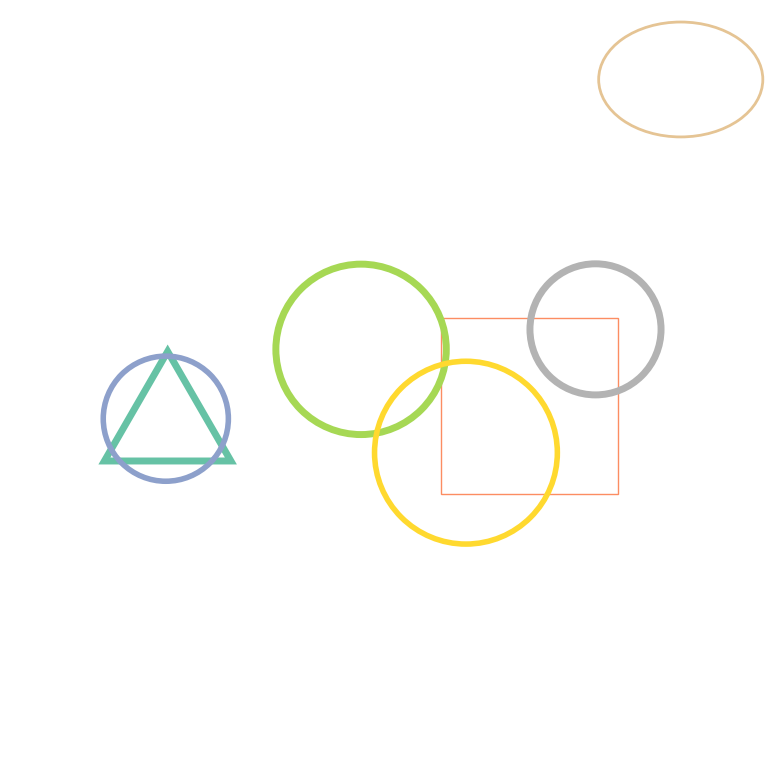[{"shape": "triangle", "thickness": 2.5, "radius": 0.47, "center": [0.218, 0.449]}, {"shape": "square", "thickness": 0.5, "radius": 0.57, "center": [0.688, 0.473]}, {"shape": "circle", "thickness": 2, "radius": 0.41, "center": [0.215, 0.456]}, {"shape": "circle", "thickness": 2.5, "radius": 0.55, "center": [0.469, 0.546]}, {"shape": "circle", "thickness": 2, "radius": 0.59, "center": [0.605, 0.412]}, {"shape": "oval", "thickness": 1, "radius": 0.53, "center": [0.884, 0.897]}, {"shape": "circle", "thickness": 2.5, "radius": 0.43, "center": [0.773, 0.572]}]